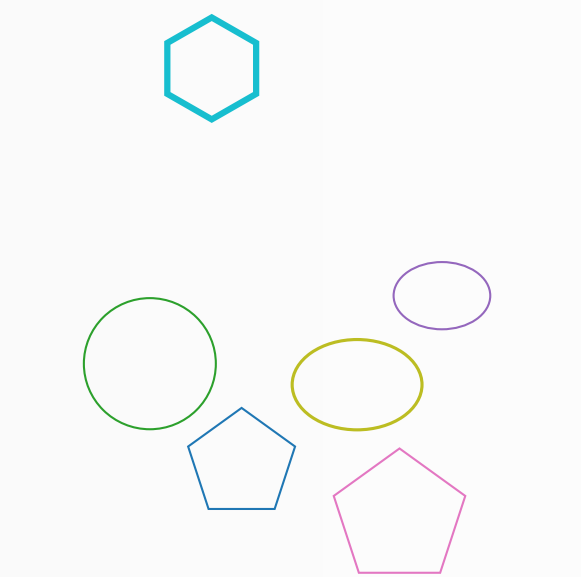[{"shape": "pentagon", "thickness": 1, "radius": 0.48, "center": [0.416, 0.196]}, {"shape": "circle", "thickness": 1, "radius": 0.57, "center": [0.258, 0.369]}, {"shape": "oval", "thickness": 1, "radius": 0.42, "center": [0.76, 0.487]}, {"shape": "pentagon", "thickness": 1, "radius": 0.59, "center": [0.687, 0.104]}, {"shape": "oval", "thickness": 1.5, "radius": 0.56, "center": [0.614, 0.333]}, {"shape": "hexagon", "thickness": 3, "radius": 0.44, "center": [0.364, 0.881]}]